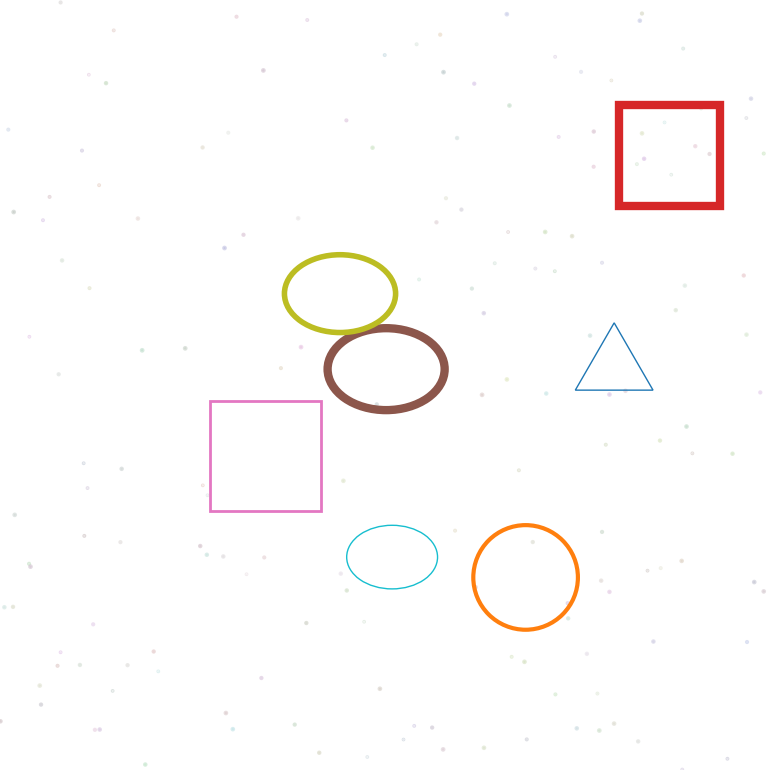[{"shape": "triangle", "thickness": 0.5, "radius": 0.29, "center": [0.798, 0.522]}, {"shape": "circle", "thickness": 1.5, "radius": 0.34, "center": [0.683, 0.25]}, {"shape": "square", "thickness": 3, "radius": 0.33, "center": [0.869, 0.798]}, {"shape": "oval", "thickness": 3, "radius": 0.38, "center": [0.501, 0.521]}, {"shape": "square", "thickness": 1, "radius": 0.36, "center": [0.345, 0.408]}, {"shape": "oval", "thickness": 2, "radius": 0.36, "center": [0.442, 0.619]}, {"shape": "oval", "thickness": 0.5, "radius": 0.3, "center": [0.509, 0.277]}]